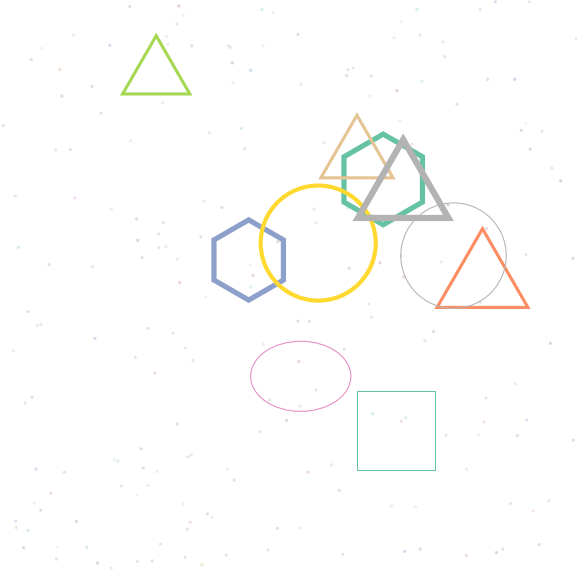[{"shape": "hexagon", "thickness": 2.5, "radius": 0.39, "center": [0.664, 0.688]}, {"shape": "square", "thickness": 0.5, "radius": 0.34, "center": [0.686, 0.254]}, {"shape": "triangle", "thickness": 1.5, "radius": 0.45, "center": [0.835, 0.512]}, {"shape": "hexagon", "thickness": 2.5, "radius": 0.35, "center": [0.431, 0.549]}, {"shape": "oval", "thickness": 0.5, "radius": 0.43, "center": [0.521, 0.348]}, {"shape": "triangle", "thickness": 1.5, "radius": 0.34, "center": [0.27, 0.87]}, {"shape": "circle", "thickness": 2, "radius": 0.5, "center": [0.551, 0.578]}, {"shape": "triangle", "thickness": 1.5, "radius": 0.36, "center": [0.618, 0.727]}, {"shape": "triangle", "thickness": 3, "radius": 0.45, "center": [0.698, 0.667]}, {"shape": "circle", "thickness": 0.5, "radius": 0.46, "center": [0.785, 0.557]}]